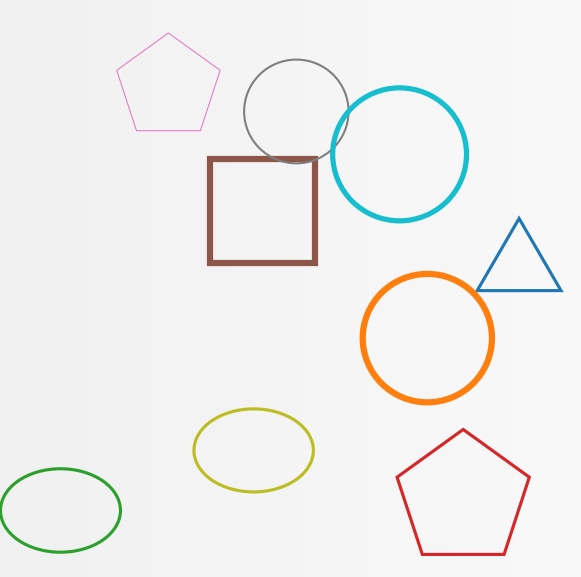[{"shape": "triangle", "thickness": 1.5, "radius": 0.42, "center": [0.893, 0.538]}, {"shape": "circle", "thickness": 3, "radius": 0.56, "center": [0.735, 0.414]}, {"shape": "oval", "thickness": 1.5, "radius": 0.52, "center": [0.104, 0.115]}, {"shape": "pentagon", "thickness": 1.5, "radius": 0.6, "center": [0.797, 0.136]}, {"shape": "square", "thickness": 3, "radius": 0.45, "center": [0.452, 0.633]}, {"shape": "pentagon", "thickness": 0.5, "radius": 0.47, "center": [0.29, 0.848]}, {"shape": "circle", "thickness": 1, "radius": 0.45, "center": [0.51, 0.806]}, {"shape": "oval", "thickness": 1.5, "radius": 0.51, "center": [0.436, 0.219]}, {"shape": "circle", "thickness": 2.5, "radius": 0.58, "center": [0.687, 0.732]}]